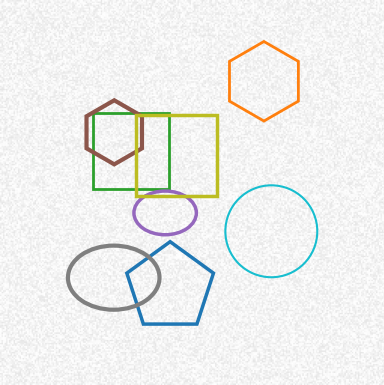[{"shape": "pentagon", "thickness": 2.5, "radius": 0.59, "center": [0.442, 0.254]}, {"shape": "hexagon", "thickness": 2, "radius": 0.52, "center": [0.686, 0.789]}, {"shape": "square", "thickness": 2, "radius": 0.5, "center": [0.34, 0.608]}, {"shape": "oval", "thickness": 2.5, "radius": 0.41, "center": [0.429, 0.447]}, {"shape": "hexagon", "thickness": 3, "radius": 0.42, "center": [0.297, 0.656]}, {"shape": "oval", "thickness": 3, "radius": 0.59, "center": [0.295, 0.279]}, {"shape": "square", "thickness": 2.5, "radius": 0.53, "center": [0.458, 0.597]}, {"shape": "circle", "thickness": 1.5, "radius": 0.6, "center": [0.705, 0.399]}]